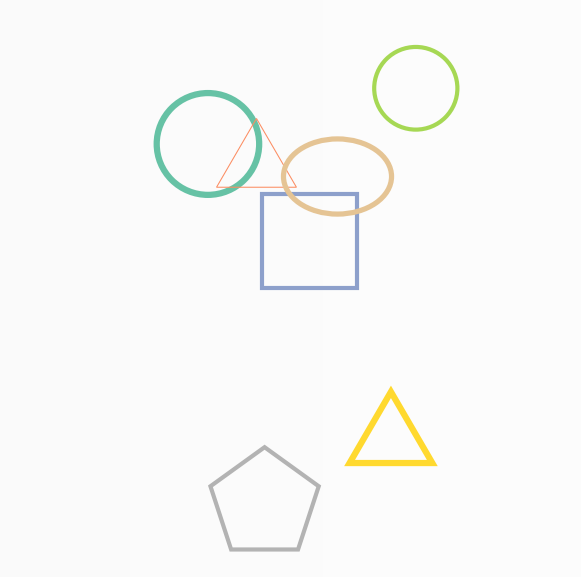[{"shape": "circle", "thickness": 3, "radius": 0.44, "center": [0.358, 0.75]}, {"shape": "triangle", "thickness": 0.5, "radius": 0.4, "center": [0.441, 0.715]}, {"shape": "square", "thickness": 2, "radius": 0.41, "center": [0.533, 0.582]}, {"shape": "circle", "thickness": 2, "radius": 0.36, "center": [0.715, 0.846]}, {"shape": "triangle", "thickness": 3, "radius": 0.41, "center": [0.673, 0.238]}, {"shape": "oval", "thickness": 2.5, "radius": 0.46, "center": [0.581, 0.693]}, {"shape": "pentagon", "thickness": 2, "radius": 0.49, "center": [0.455, 0.127]}]